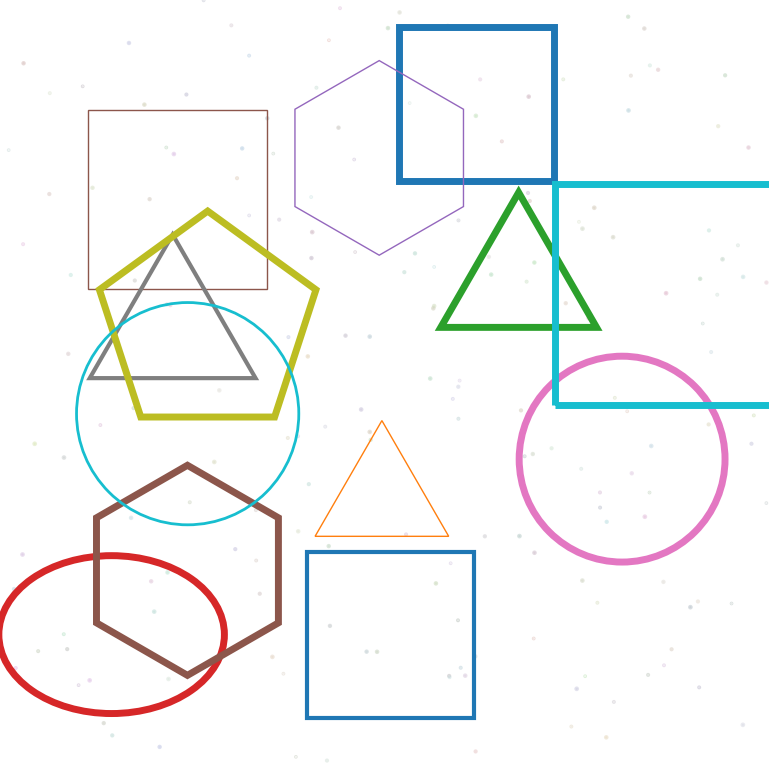[{"shape": "square", "thickness": 2.5, "radius": 0.5, "center": [0.619, 0.865]}, {"shape": "square", "thickness": 1.5, "radius": 0.54, "center": [0.507, 0.175]}, {"shape": "triangle", "thickness": 0.5, "radius": 0.5, "center": [0.496, 0.354]}, {"shape": "triangle", "thickness": 2.5, "radius": 0.58, "center": [0.674, 0.633]}, {"shape": "oval", "thickness": 2.5, "radius": 0.73, "center": [0.145, 0.176]}, {"shape": "hexagon", "thickness": 0.5, "radius": 0.63, "center": [0.492, 0.795]}, {"shape": "square", "thickness": 0.5, "radius": 0.58, "center": [0.23, 0.741]}, {"shape": "hexagon", "thickness": 2.5, "radius": 0.68, "center": [0.243, 0.259]}, {"shape": "circle", "thickness": 2.5, "radius": 0.67, "center": [0.808, 0.404]}, {"shape": "triangle", "thickness": 1.5, "radius": 0.62, "center": [0.224, 0.571]}, {"shape": "pentagon", "thickness": 2.5, "radius": 0.74, "center": [0.27, 0.578]}, {"shape": "circle", "thickness": 1, "radius": 0.72, "center": [0.244, 0.463]}, {"shape": "square", "thickness": 2.5, "radius": 0.72, "center": [0.865, 0.618]}]